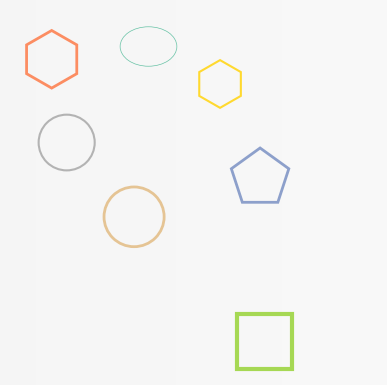[{"shape": "oval", "thickness": 0.5, "radius": 0.37, "center": [0.383, 0.879]}, {"shape": "hexagon", "thickness": 2, "radius": 0.37, "center": [0.133, 0.846]}, {"shape": "pentagon", "thickness": 2, "radius": 0.39, "center": [0.671, 0.538]}, {"shape": "square", "thickness": 3, "radius": 0.36, "center": [0.683, 0.113]}, {"shape": "hexagon", "thickness": 1.5, "radius": 0.31, "center": [0.568, 0.782]}, {"shape": "circle", "thickness": 2, "radius": 0.39, "center": [0.346, 0.437]}, {"shape": "circle", "thickness": 1.5, "radius": 0.36, "center": [0.172, 0.63]}]